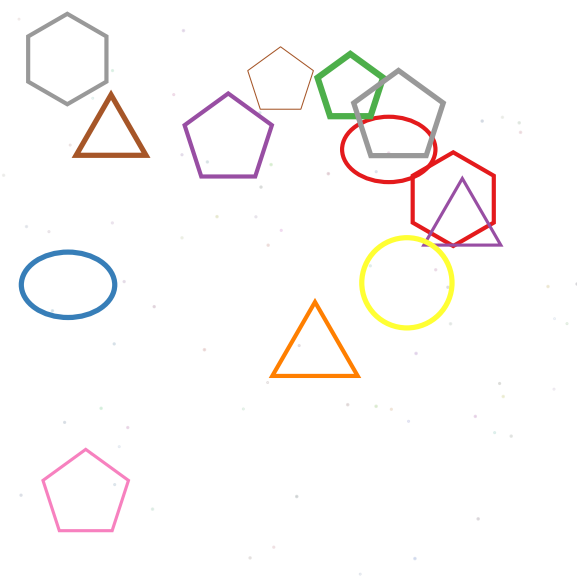[{"shape": "hexagon", "thickness": 2, "radius": 0.41, "center": [0.785, 0.654]}, {"shape": "oval", "thickness": 2, "radius": 0.4, "center": [0.673, 0.74]}, {"shape": "oval", "thickness": 2.5, "radius": 0.4, "center": [0.118, 0.506]}, {"shape": "pentagon", "thickness": 3, "radius": 0.3, "center": [0.607, 0.846]}, {"shape": "pentagon", "thickness": 2, "radius": 0.4, "center": [0.395, 0.758]}, {"shape": "triangle", "thickness": 1.5, "radius": 0.38, "center": [0.801, 0.613]}, {"shape": "triangle", "thickness": 2, "radius": 0.43, "center": [0.545, 0.391]}, {"shape": "circle", "thickness": 2.5, "radius": 0.39, "center": [0.705, 0.509]}, {"shape": "pentagon", "thickness": 0.5, "radius": 0.3, "center": [0.486, 0.858]}, {"shape": "triangle", "thickness": 2.5, "radius": 0.35, "center": [0.192, 0.765]}, {"shape": "pentagon", "thickness": 1.5, "radius": 0.39, "center": [0.148, 0.143]}, {"shape": "hexagon", "thickness": 2, "radius": 0.39, "center": [0.117, 0.897]}, {"shape": "pentagon", "thickness": 2.5, "radius": 0.41, "center": [0.69, 0.796]}]